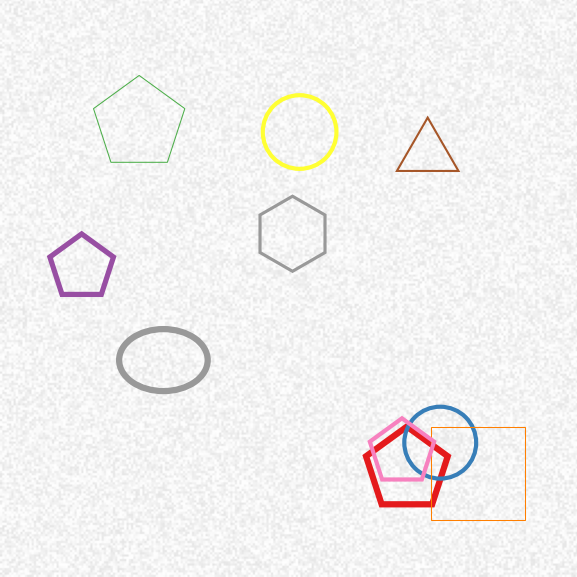[{"shape": "pentagon", "thickness": 3, "radius": 0.37, "center": [0.705, 0.186]}, {"shape": "circle", "thickness": 2, "radius": 0.31, "center": [0.762, 0.233]}, {"shape": "pentagon", "thickness": 0.5, "radius": 0.42, "center": [0.241, 0.785]}, {"shape": "pentagon", "thickness": 2.5, "radius": 0.29, "center": [0.141, 0.536]}, {"shape": "square", "thickness": 0.5, "radius": 0.4, "center": [0.828, 0.179]}, {"shape": "circle", "thickness": 2, "radius": 0.32, "center": [0.519, 0.771]}, {"shape": "triangle", "thickness": 1, "radius": 0.31, "center": [0.741, 0.734]}, {"shape": "pentagon", "thickness": 2, "radius": 0.29, "center": [0.696, 0.216]}, {"shape": "hexagon", "thickness": 1.5, "radius": 0.32, "center": [0.507, 0.594]}, {"shape": "oval", "thickness": 3, "radius": 0.38, "center": [0.283, 0.376]}]